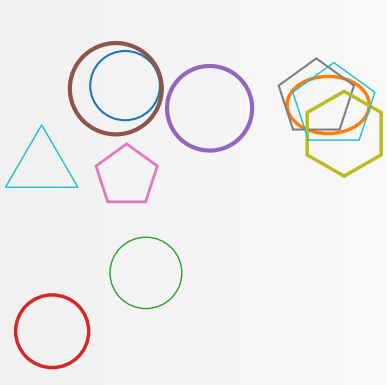[{"shape": "circle", "thickness": 1.5, "radius": 0.45, "center": [0.323, 0.778]}, {"shape": "oval", "thickness": 2.5, "radius": 0.53, "center": [0.847, 0.727]}, {"shape": "circle", "thickness": 1, "radius": 0.46, "center": [0.377, 0.291]}, {"shape": "circle", "thickness": 2.5, "radius": 0.47, "center": [0.135, 0.14]}, {"shape": "circle", "thickness": 3, "radius": 0.55, "center": [0.541, 0.719]}, {"shape": "circle", "thickness": 3, "radius": 0.59, "center": [0.299, 0.77]}, {"shape": "pentagon", "thickness": 2, "radius": 0.42, "center": [0.327, 0.543]}, {"shape": "pentagon", "thickness": 1.5, "radius": 0.51, "center": [0.816, 0.746]}, {"shape": "hexagon", "thickness": 2.5, "radius": 0.55, "center": [0.888, 0.653]}, {"shape": "pentagon", "thickness": 1, "radius": 0.56, "center": [0.861, 0.726]}, {"shape": "triangle", "thickness": 1, "radius": 0.54, "center": [0.108, 0.568]}]